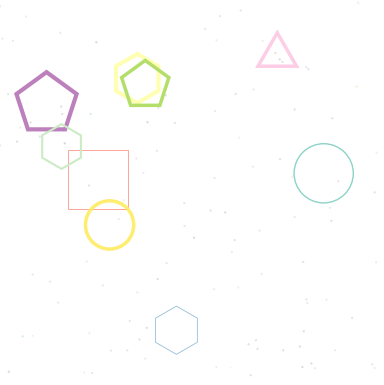[{"shape": "circle", "thickness": 1, "radius": 0.38, "center": [0.841, 0.55]}, {"shape": "hexagon", "thickness": 3, "radius": 0.32, "center": [0.357, 0.796]}, {"shape": "square", "thickness": 0.5, "radius": 0.38, "center": [0.254, 0.533]}, {"shape": "hexagon", "thickness": 0.5, "radius": 0.31, "center": [0.458, 0.142]}, {"shape": "pentagon", "thickness": 2.5, "radius": 0.32, "center": [0.377, 0.779]}, {"shape": "triangle", "thickness": 2.5, "radius": 0.29, "center": [0.72, 0.857]}, {"shape": "pentagon", "thickness": 3, "radius": 0.41, "center": [0.121, 0.73]}, {"shape": "hexagon", "thickness": 1.5, "radius": 0.29, "center": [0.16, 0.619]}, {"shape": "circle", "thickness": 2.5, "radius": 0.31, "center": [0.285, 0.416]}]